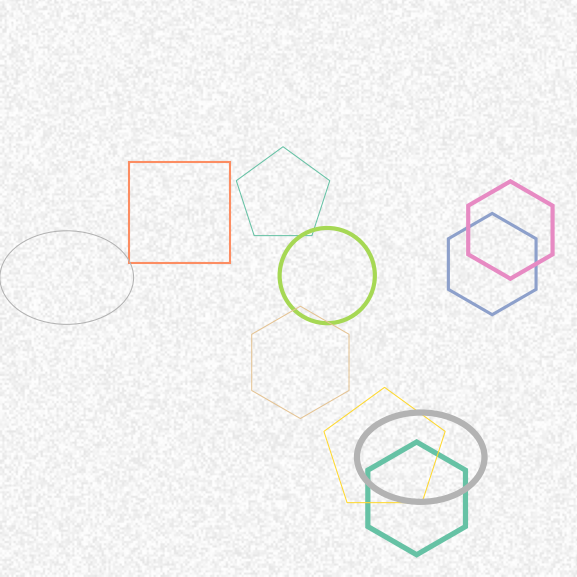[{"shape": "hexagon", "thickness": 2.5, "radius": 0.49, "center": [0.721, 0.136]}, {"shape": "pentagon", "thickness": 0.5, "radius": 0.43, "center": [0.49, 0.66]}, {"shape": "square", "thickness": 1, "radius": 0.44, "center": [0.312, 0.631]}, {"shape": "hexagon", "thickness": 1.5, "radius": 0.44, "center": [0.852, 0.542]}, {"shape": "hexagon", "thickness": 2, "radius": 0.42, "center": [0.884, 0.601]}, {"shape": "circle", "thickness": 2, "radius": 0.41, "center": [0.567, 0.522]}, {"shape": "pentagon", "thickness": 0.5, "radius": 0.55, "center": [0.666, 0.218]}, {"shape": "hexagon", "thickness": 0.5, "radius": 0.49, "center": [0.52, 0.372]}, {"shape": "oval", "thickness": 3, "radius": 0.55, "center": [0.729, 0.207]}, {"shape": "oval", "thickness": 0.5, "radius": 0.58, "center": [0.116, 0.518]}]